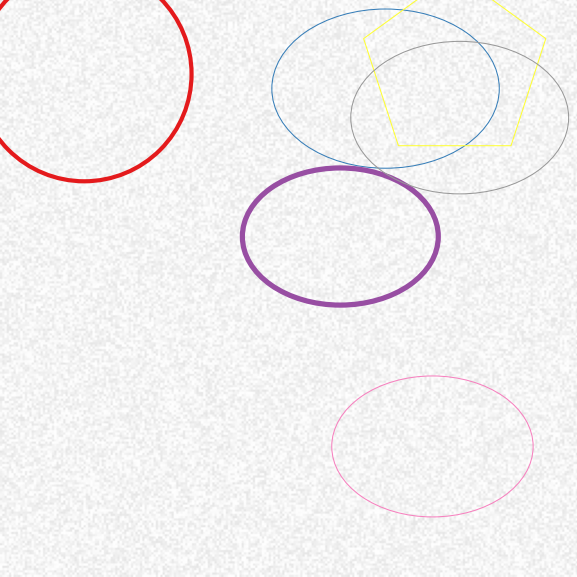[{"shape": "circle", "thickness": 2, "radius": 0.93, "center": [0.146, 0.871]}, {"shape": "oval", "thickness": 0.5, "radius": 0.98, "center": [0.668, 0.846]}, {"shape": "oval", "thickness": 2.5, "radius": 0.85, "center": [0.589, 0.59]}, {"shape": "pentagon", "thickness": 0.5, "radius": 0.83, "center": [0.787, 0.881]}, {"shape": "oval", "thickness": 0.5, "radius": 0.87, "center": [0.749, 0.226]}, {"shape": "oval", "thickness": 0.5, "radius": 0.94, "center": [0.796, 0.795]}]